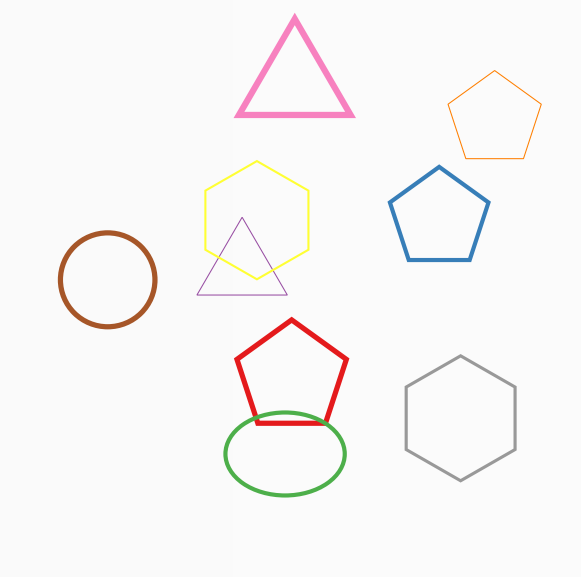[{"shape": "pentagon", "thickness": 2.5, "radius": 0.49, "center": [0.502, 0.346]}, {"shape": "pentagon", "thickness": 2, "radius": 0.45, "center": [0.756, 0.621]}, {"shape": "oval", "thickness": 2, "radius": 0.51, "center": [0.49, 0.213]}, {"shape": "triangle", "thickness": 0.5, "radius": 0.45, "center": [0.417, 0.533]}, {"shape": "pentagon", "thickness": 0.5, "radius": 0.42, "center": [0.851, 0.793]}, {"shape": "hexagon", "thickness": 1, "radius": 0.51, "center": [0.442, 0.618]}, {"shape": "circle", "thickness": 2.5, "radius": 0.41, "center": [0.185, 0.515]}, {"shape": "triangle", "thickness": 3, "radius": 0.55, "center": [0.507, 0.855]}, {"shape": "hexagon", "thickness": 1.5, "radius": 0.54, "center": [0.792, 0.275]}]